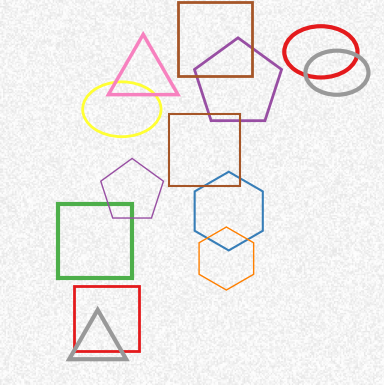[{"shape": "oval", "thickness": 3, "radius": 0.48, "center": [0.833, 0.865]}, {"shape": "square", "thickness": 2, "radius": 0.42, "center": [0.277, 0.173]}, {"shape": "hexagon", "thickness": 1.5, "radius": 0.51, "center": [0.594, 0.452]}, {"shape": "square", "thickness": 3, "radius": 0.48, "center": [0.247, 0.374]}, {"shape": "pentagon", "thickness": 2, "radius": 0.59, "center": [0.618, 0.783]}, {"shape": "pentagon", "thickness": 1, "radius": 0.43, "center": [0.343, 0.503]}, {"shape": "hexagon", "thickness": 1, "radius": 0.41, "center": [0.588, 0.329]}, {"shape": "oval", "thickness": 2, "radius": 0.51, "center": [0.317, 0.716]}, {"shape": "square", "thickness": 2, "radius": 0.48, "center": [0.558, 0.899]}, {"shape": "square", "thickness": 1.5, "radius": 0.47, "center": [0.531, 0.611]}, {"shape": "triangle", "thickness": 2.5, "radius": 0.52, "center": [0.372, 0.806]}, {"shape": "oval", "thickness": 3, "radius": 0.41, "center": [0.875, 0.811]}, {"shape": "triangle", "thickness": 3, "radius": 0.43, "center": [0.254, 0.11]}]